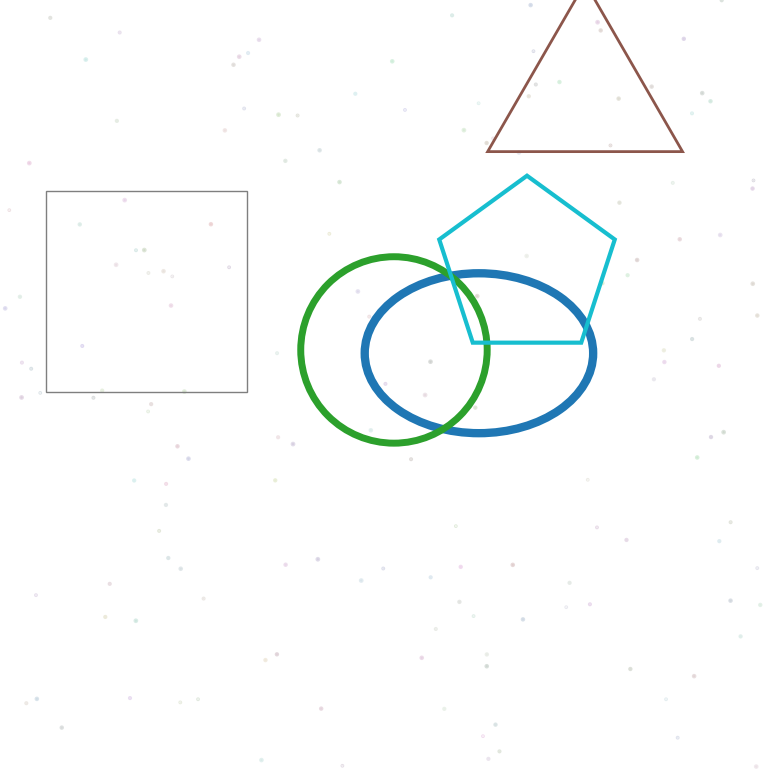[{"shape": "oval", "thickness": 3, "radius": 0.74, "center": [0.622, 0.541]}, {"shape": "circle", "thickness": 2.5, "radius": 0.61, "center": [0.512, 0.546]}, {"shape": "triangle", "thickness": 1, "radius": 0.73, "center": [0.76, 0.876]}, {"shape": "square", "thickness": 0.5, "radius": 0.65, "center": [0.19, 0.621]}, {"shape": "pentagon", "thickness": 1.5, "radius": 0.6, "center": [0.684, 0.652]}]